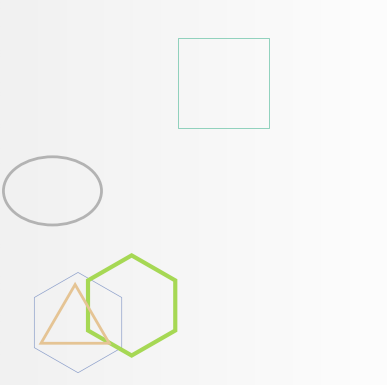[{"shape": "square", "thickness": 0.5, "radius": 0.58, "center": [0.576, 0.783]}, {"shape": "hexagon", "thickness": 0.5, "radius": 0.65, "center": [0.201, 0.162]}, {"shape": "hexagon", "thickness": 3, "radius": 0.65, "center": [0.34, 0.207]}, {"shape": "triangle", "thickness": 2, "radius": 0.51, "center": [0.194, 0.159]}, {"shape": "oval", "thickness": 2, "radius": 0.63, "center": [0.135, 0.504]}]